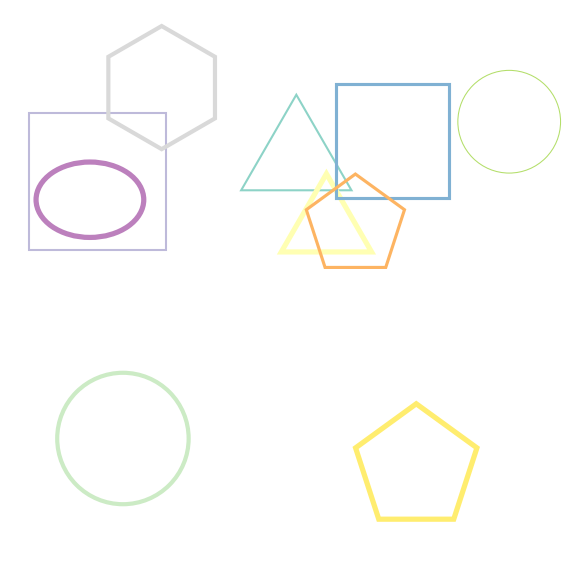[{"shape": "triangle", "thickness": 1, "radius": 0.55, "center": [0.513, 0.725]}, {"shape": "triangle", "thickness": 2.5, "radius": 0.45, "center": [0.565, 0.608]}, {"shape": "square", "thickness": 1, "radius": 0.59, "center": [0.169, 0.685]}, {"shape": "square", "thickness": 1.5, "radius": 0.49, "center": [0.68, 0.755]}, {"shape": "pentagon", "thickness": 1.5, "radius": 0.45, "center": [0.615, 0.608]}, {"shape": "circle", "thickness": 0.5, "radius": 0.44, "center": [0.882, 0.788]}, {"shape": "hexagon", "thickness": 2, "radius": 0.53, "center": [0.28, 0.847]}, {"shape": "oval", "thickness": 2.5, "radius": 0.47, "center": [0.156, 0.653]}, {"shape": "circle", "thickness": 2, "radius": 0.57, "center": [0.213, 0.24]}, {"shape": "pentagon", "thickness": 2.5, "radius": 0.55, "center": [0.721, 0.189]}]